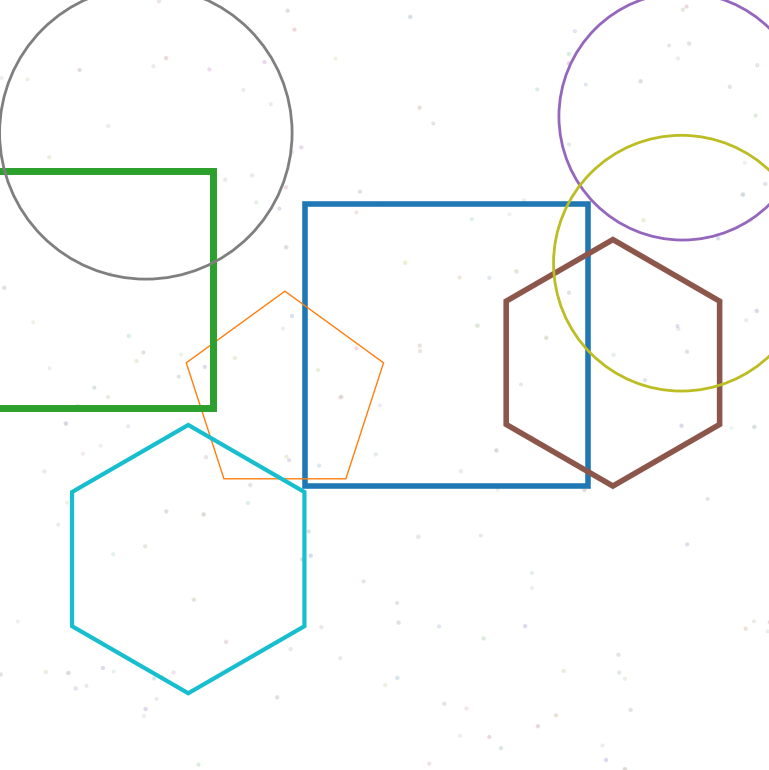[{"shape": "square", "thickness": 2, "radius": 0.92, "center": [0.58, 0.552]}, {"shape": "pentagon", "thickness": 0.5, "radius": 0.67, "center": [0.37, 0.487]}, {"shape": "square", "thickness": 2.5, "radius": 0.77, "center": [0.123, 0.624]}, {"shape": "circle", "thickness": 1, "radius": 0.8, "center": [0.886, 0.849]}, {"shape": "hexagon", "thickness": 2, "radius": 0.8, "center": [0.796, 0.529]}, {"shape": "circle", "thickness": 1, "radius": 0.95, "center": [0.189, 0.827]}, {"shape": "circle", "thickness": 1, "radius": 0.83, "center": [0.885, 0.658]}, {"shape": "hexagon", "thickness": 1.5, "radius": 0.87, "center": [0.244, 0.274]}]